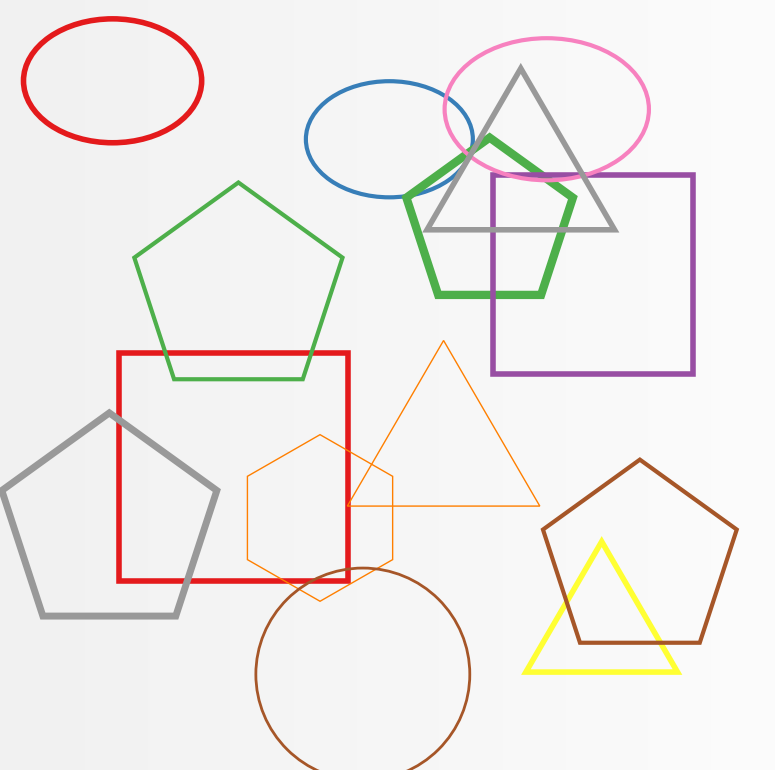[{"shape": "square", "thickness": 2, "radius": 0.74, "center": [0.301, 0.393]}, {"shape": "oval", "thickness": 2, "radius": 0.57, "center": [0.145, 0.895]}, {"shape": "oval", "thickness": 1.5, "radius": 0.54, "center": [0.502, 0.819]}, {"shape": "pentagon", "thickness": 1.5, "radius": 0.71, "center": [0.308, 0.622]}, {"shape": "pentagon", "thickness": 3, "radius": 0.56, "center": [0.632, 0.708]}, {"shape": "square", "thickness": 2, "radius": 0.64, "center": [0.765, 0.644]}, {"shape": "hexagon", "thickness": 0.5, "radius": 0.54, "center": [0.413, 0.327]}, {"shape": "triangle", "thickness": 0.5, "radius": 0.72, "center": [0.572, 0.414]}, {"shape": "triangle", "thickness": 2, "radius": 0.56, "center": [0.776, 0.184]}, {"shape": "circle", "thickness": 1, "radius": 0.69, "center": [0.468, 0.124]}, {"shape": "pentagon", "thickness": 1.5, "radius": 0.66, "center": [0.826, 0.272]}, {"shape": "oval", "thickness": 1.5, "radius": 0.66, "center": [0.706, 0.858]}, {"shape": "triangle", "thickness": 2, "radius": 0.7, "center": [0.672, 0.771]}, {"shape": "pentagon", "thickness": 2.5, "radius": 0.73, "center": [0.141, 0.318]}]